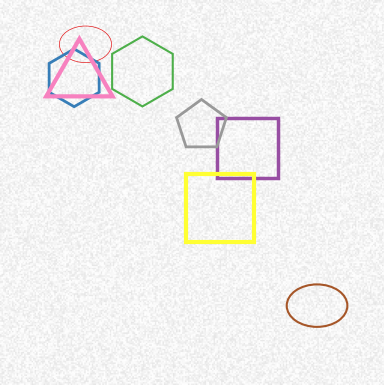[{"shape": "oval", "thickness": 0.5, "radius": 0.34, "center": [0.222, 0.885]}, {"shape": "hexagon", "thickness": 2, "radius": 0.38, "center": [0.193, 0.798]}, {"shape": "hexagon", "thickness": 1.5, "radius": 0.45, "center": [0.37, 0.815]}, {"shape": "square", "thickness": 2.5, "radius": 0.39, "center": [0.643, 0.616]}, {"shape": "square", "thickness": 3, "radius": 0.44, "center": [0.571, 0.461]}, {"shape": "oval", "thickness": 1.5, "radius": 0.39, "center": [0.824, 0.206]}, {"shape": "triangle", "thickness": 3, "radius": 0.5, "center": [0.206, 0.799]}, {"shape": "pentagon", "thickness": 2, "radius": 0.34, "center": [0.523, 0.674]}]